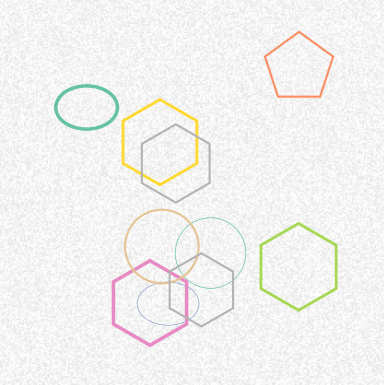[{"shape": "circle", "thickness": 0.5, "radius": 0.46, "center": [0.547, 0.343]}, {"shape": "oval", "thickness": 2.5, "radius": 0.4, "center": [0.225, 0.721]}, {"shape": "pentagon", "thickness": 1.5, "radius": 0.47, "center": [0.777, 0.824]}, {"shape": "oval", "thickness": 0.5, "radius": 0.4, "center": [0.437, 0.211]}, {"shape": "hexagon", "thickness": 2.5, "radius": 0.55, "center": [0.39, 0.213]}, {"shape": "hexagon", "thickness": 2, "radius": 0.56, "center": [0.775, 0.307]}, {"shape": "hexagon", "thickness": 2, "radius": 0.55, "center": [0.415, 0.631]}, {"shape": "circle", "thickness": 1.5, "radius": 0.48, "center": [0.42, 0.36]}, {"shape": "hexagon", "thickness": 1.5, "radius": 0.51, "center": [0.456, 0.575]}, {"shape": "hexagon", "thickness": 1.5, "radius": 0.48, "center": [0.523, 0.247]}]